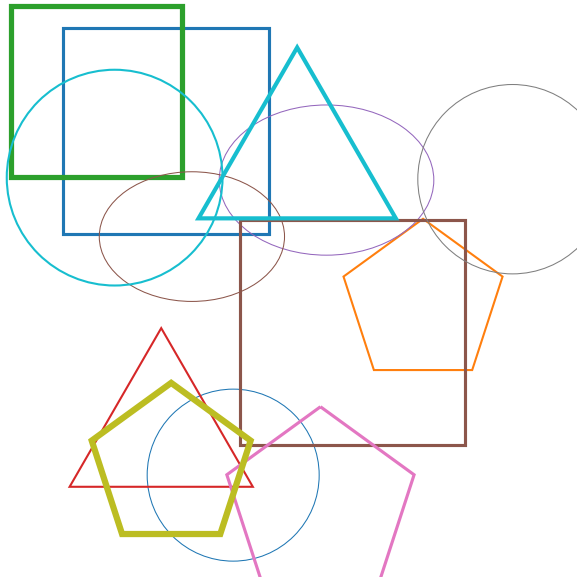[{"shape": "circle", "thickness": 0.5, "radius": 0.74, "center": [0.404, 0.176]}, {"shape": "square", "thickness": 1.5, "radius": 0.89, "center": [0.287, 0.772]}, {"shape": "pentagon", "thickness": 1, "radius": 0.72, "center": [0.733, 0.475]}, {"shape": "square", "thickness": 2.5, "radius": 0.74, "center": [0.167, 0.84]}, {"shape": "triangle", "thickness": 1, "radius": 0.92, "center": [0.279, 0.248]}, {"shape": "oval", "thickness": 0.5, "radius": 0.93, "center": [0.565, 0.687]}, {"shape": "square", "thickness": 1.5, "radius": 0.97, "center": [0.611, 0.423]}, {"shape": "oval", "thickness": 0.5, "radius": 0.8, "center": [0.332, 0.589]}, {"shape": "pentagon", "thickness": 1.5, "radius": 0.85, "center": [0.555, 0.124]}, {"shape": "circle", "thickness": 0.5, "radius": 0.82, "center": [0.887, 0.689]}, {"shape": "pentagon", "thickness": 3, "radius": 0.72, "center": [0.296, 0.191]}, {"shape": "circle", "thickness": 1, "radius": 0.93, "center": [0.199, 0.692]}, {"shape": "triangle", "thickness": 2, "radius": 0.99, "center": [0.515, 0.72]}]